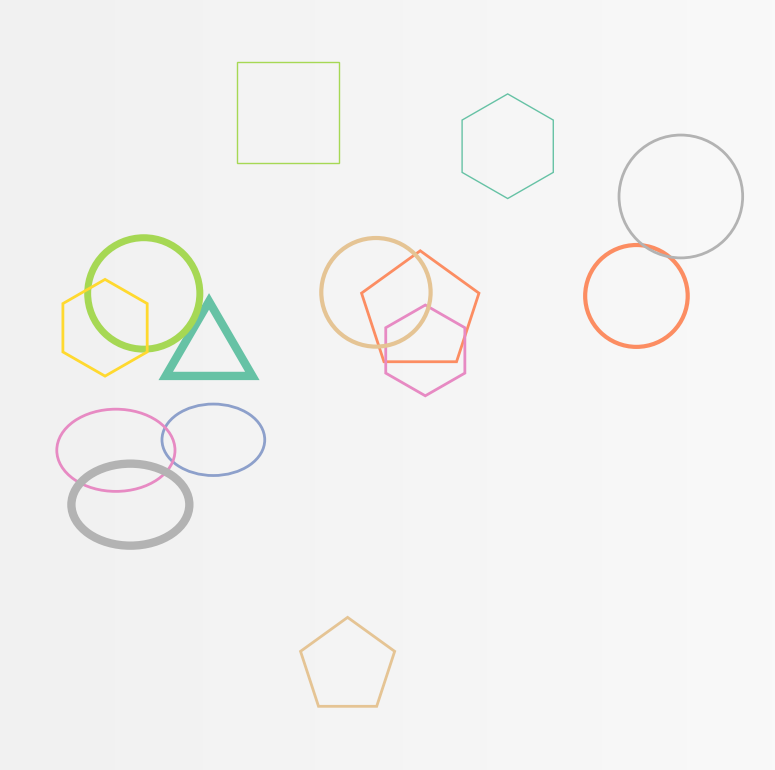[{"shape": "hexagon", "thickness": 0.5, "radius": 0.34, "center": [0.655, 0.81]}, {"shape": "triangle", "thickness": 3, "radius": 0.32, "center": [0.27, 0.544]}, {"shape": "pentagon", "thickness": 1, "radius": 0.4, "center": [0.542, 0.595]}, {"shape": "circle", "thickness": 1.5, "radius": 0.33, "center": [0.821, 0.616]}, {"shape": "oval", "thickness": 1, "radius": 0.33, "center": [0.275, 0.429]}, {"shape": "oval", "thickness": 1, "radius": 0.38, "center": [0.15, 0.415]}, {"shape": "hexagon", "thickness": 1, "radius": 0.29, "center": [0.549, 0.545]}, {"shape": "circle", "thickness": 2.5, "radius": 0.36, "center": [0.185, 0.619]}, {"shape": "square", "thickness": 0.5, "radius": 0.33, "center": [0.372, 0.854]}, {"shape": "hexagon", "thickness": 1, "radius": 0.31, "center": [0.136, 0.574]}, {"shape": "circle", "thickness": 1.5, "radius": 0.35, "center": [0.485, 0.62]}, {"shape": "pentagon", "thickness": 1, "radius": 0.32, "center": [0.449, 0.134]}, {"shape": "circle", "thickness": 1, "radius": 0.4, "center": [0.879, 0.745]}, {"shape": "oval", "thickness": 3, "radius": 0.38, "center": [0.168, 0.345]}]